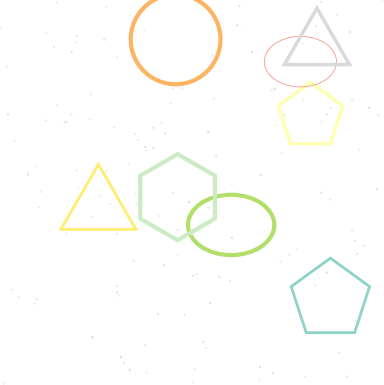[{"shape": "pentagon", "thickness": 2, "radius": 0.54, "center": [0.858, 0.223]}, {"shape": "pentagon", "thickness": 2.5, "radius": 0.44, "center": [0.806, 0.698]}, {"shape": "oval", "thickness": 0.5, "radius": 0.47, "center": [0.78, 0.84]}, {"shape": "circle", "thickness": 3, "radius": 0.58, "center": [0.456, 0.898]}, {"shape": "oval", "thickness": 3, "radius": 0.56, "center": [0.6, 0.416]}, {"shape": "triangle", "thickness": 2.5, "radius": 0.49, "center": [0.823, 0.881]}, {"shape": "hexagon", "thickness": 3, "radius": 0.56, "center": [0.461, 0.488]}, {"shape": "triangle", "thickness": 2, "radius": 0.56, "center": [0.256, 0.46]}]